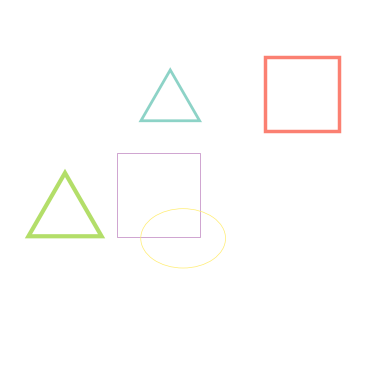[{"shape": "triangle", "thickness": 2, "radius": 0.44, "center": [0.442, 0.73]}, {"shape": "square", "thickness": 2.5, "radius": 0.48, "center": [0.783, 0.756]}, {"shape": "triangle", "thickness": 3, "radius": 0.55, "center": [0.169, 0.441]}, {"shape": "square", "thickness": 0.5, "radius": 0.54, "center": [0.412, 0.493]}, {"shape": "oval", "thickness": 0.5, "radius": 0.55, "center": [0.476, 0.381]}]